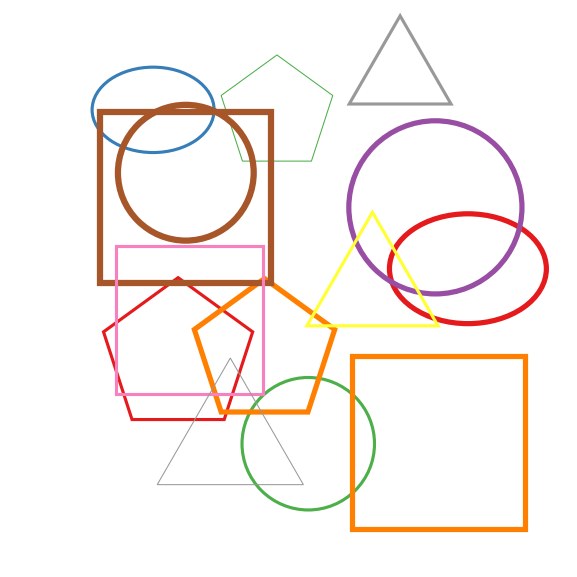[{"shape": "oval", "thickness": 2.5, "radius": 0.68, "center": [0.81, 0.534]}, {"shape": "pentagon", "thickness": 1.5, "radius": 0.68, "center": [0.308, 0.383]}, {"shape": "oval", "thickness": 1.5, "radius": 0.53, "center": [0.265, 0.809]}, {"shape": "pentagon", "thickness": 0.5, "radius": 0.51, "center": [0.48, 0.802]}, {"shape": "circle", "thickness": 1.5, "radius": 0.57, "center": [0.534, 0.231]}, {"shape": "circle", "thickness": 2.5, "radius": 0.75, "center": [0.754, 0.64]}, {"shape": "pentagon", "thickness": 2.5, "radius": 0.64, "center": [0.458, 0.389]}, {"shape": "square", "thickness": 2.5, "radius": 0.75, "center": [0.76, 0.233]}, {"shape": "triangle", "thickness": 1.5, "radius": 0.66, "center": [0.645, 0.501]}, {"shape": "circle", "thickness": 3, "radius": 0.59, "center": [0.322, 0.7]}, {"shape": "square", "thickness": 3, "radius": 0.74, "center": [0.322, 0.657]}, {"shape": "square", "thickness": 1.5, "radius": 0.64, "center": [0.328, 0.445]}, {"shape": "triangle", "thickness": 1.5, "radius": 0.51, "center": [0.693, 0.87]}, {"shape": "triangle", "thickness": 0.5, "radius": 0.73, "center": [0.399, 0.233]}]